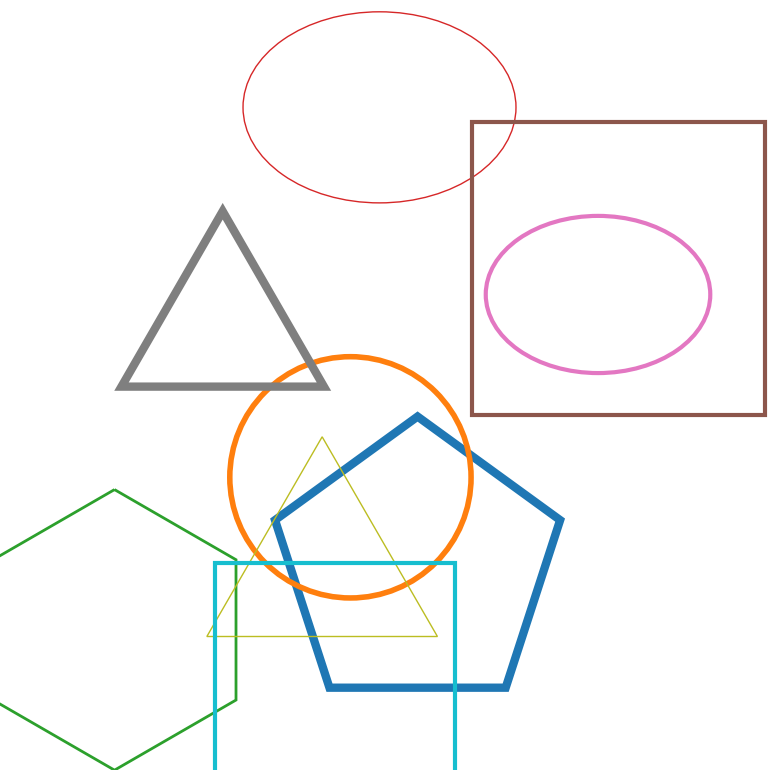[{"shape": "pentagon", "thickness": 3, "radius": 0.97, "center": [0.542, 0.264]}, {"shape": "circle", "thickness": 2, "radius": 0.78, "center": [0.455, 0.38]}, {"shape": "hexagon", "thickness": 1, "radius": 0.91, "center": [0.149, 0.182]}, {"shape": "oval", "thickness": 0.5, "radius": 0.89, "center": [0.493, 0.861]}, {"shape": "square", "thickness": 1.5, "radius": 0.95, "center": [0.803, 0.651]}, {"shape": "oval", "thickness": 1.5, "radius": 0.73, "center": [0.777, 0.618]}, {"shape": "triangle", "thickness": 3, "radius": 0.76, "center": [0.289, 0.574]}, {"shape": "triangle", "thickness": 0.5, "radius": 0.86, "center": [0.418, 0.26]}, {"shape": "square", "thickness": 1.5, "radius": 0.78, "center": [0.435, 0.113]}]